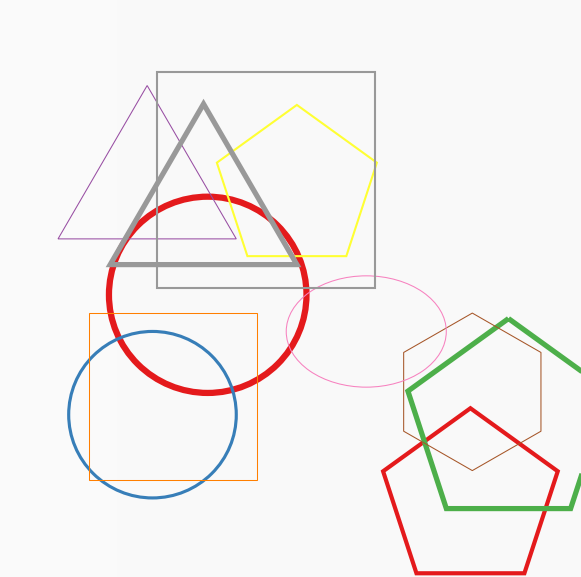[{"shape": "circle", "thickness": 3, "radius": 0.85, "center": [0.357, 0.489]}, {"shape": "pentagon", "thickness": 2, "radius": 0.79, "center": [0.809, 0.134]}, {"shape": "circle", "thickness": 1.5, "radius": 0.72, "center": [0.262, 0.281]}, {"shape": "pentagon", "thickness": 2.5, "radius": 0.91, "center": [0.875, 0.266]}, {"shape": "triangle", "thickness": 0.5, "radius": 0.89, "center": [0.253, 0.674]}, {"shape": "square", "thickness": 0.5, "radius": 0.72, "center": [0.298, 0.313]}, {"shape": "pentagon", "thickness": 1, "radius": 0.72, "center": [0.511, 0.673]}, {"shape": "hexagon", "thickness": 0.5, "radius": 0.68, "center": [0.813, 0.321]}, {"shape": "oval", "thickness": 0.5, "radius": 0.69, "center": [0.63, 0.425]}, {"shape": "triangle", "thickness": 2.5, "radius": 0.93, "center": [0.35, 0.634]}, {"shape": "square", "thickness": 1, "radius": 0.94, "center": [0.457, 0.688]}]